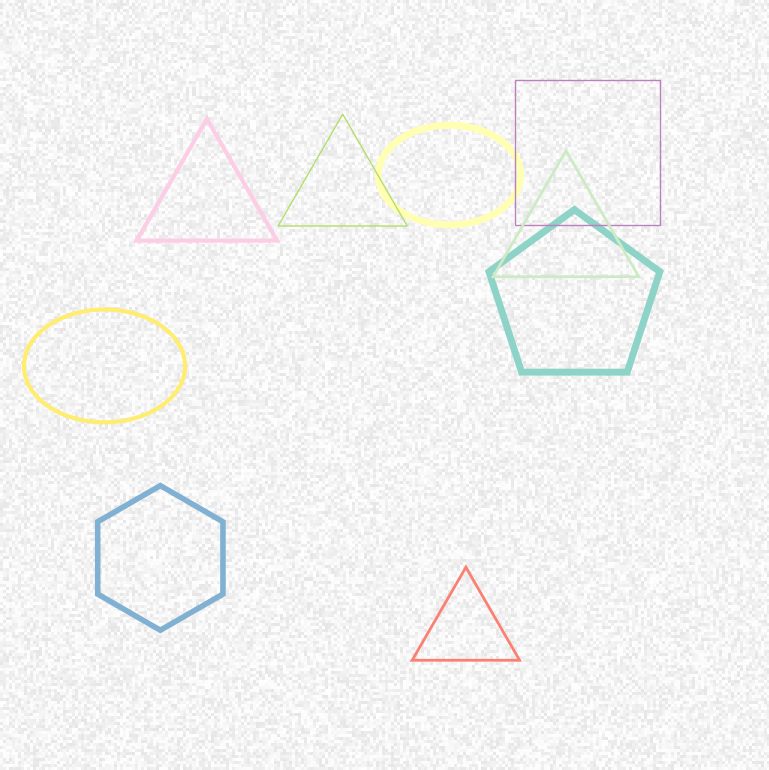[{"shape": "pentagon", "thickness": 2.5, "radius": 0.58, "center": [0.746, 0.611]}, {"shape": "oval", "thickness": 2.5, "radius": 0.46, "center": [0.584, 0.773]}, {"shape": "triangle", "thickness": 1, "radius": 0.4, "center": [0.605, 0.183]}, {"shape": "hexagon", "thickness": 2, "radius": 0.47, "center": [0.208, 0.275]}, {"shape": "triangle", "thickness": 0.5, "radius": 0.48, "center": [0.445, 0.755]}, {"shape": "triangle", "thickness": 1.5, "radius": 0.53, "center": [0.269, 0.74]}, {"shape": "square", "thickness": 0.5, "radius": 0.47, "center": [0.763, 0.802]}, {"shape": "triangle", "thickness": 1, "radius": 0.55, "center": [0.735, 0.695]}, {"shape": "oval", "thickness": 1.5, "radius": 0.52, "center": [0.136, 0.525]}]